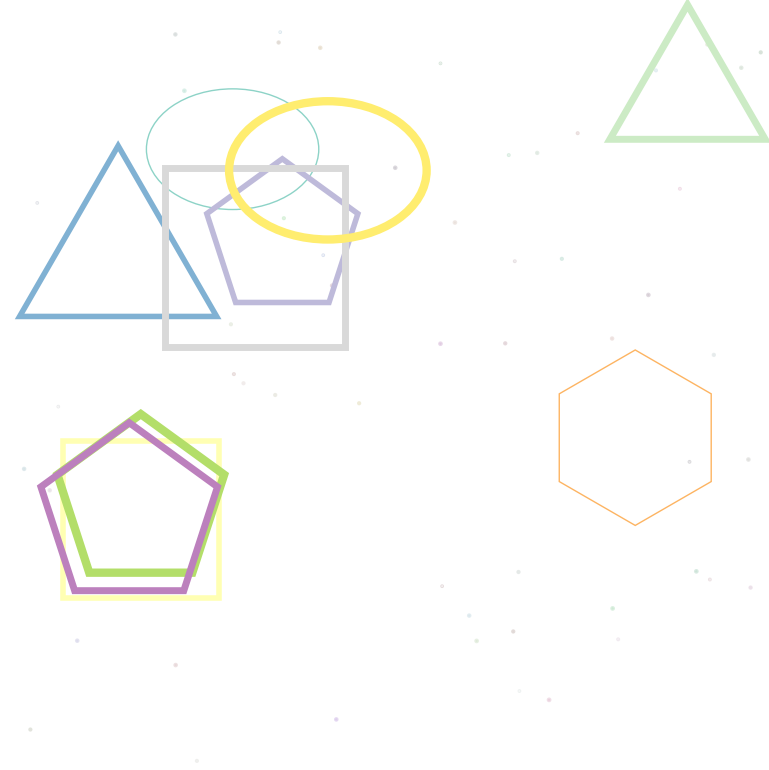[{"shape": "oval", "thickness": 0.5, "radius": 0.56, "center": [0.302, 0.806]}, {"shape": "square", "thickness": 2, "radius": 0.51, "center": [0.183, 0.325]}, {"shape": "pentagon", "thickness": 2, "radius": 0.52, "center": [0.367, 0.691]}, {"shape": "triangle", "thickness": 2, "radius": 0.74, "center": [0.153, 0.663]}, {"shape": "hexagon", "thickness": 0.5, "radius": 0.57, "center": [0.825, 0.432]}, {"shape": "pentagon", "thickness": 3, "radius": 0.57, "center": [0.183, 0.348]}, {"shape": "square", "thickness": 2.5, "radius": 0.58, "center": [0.331, 0.665]}, {"shape": "pentagon", "thickness": 2.5, "radius": 0.6, "center": [0.168, 0.33]}, {"shape": "triangle", "thickness": 2.5, "radius": 0.58, "center": [0.893, 0.877]}, {"shape": "oval", "thickness": 3, "radius": 0.64, "center": [0.426, 0.779]}]